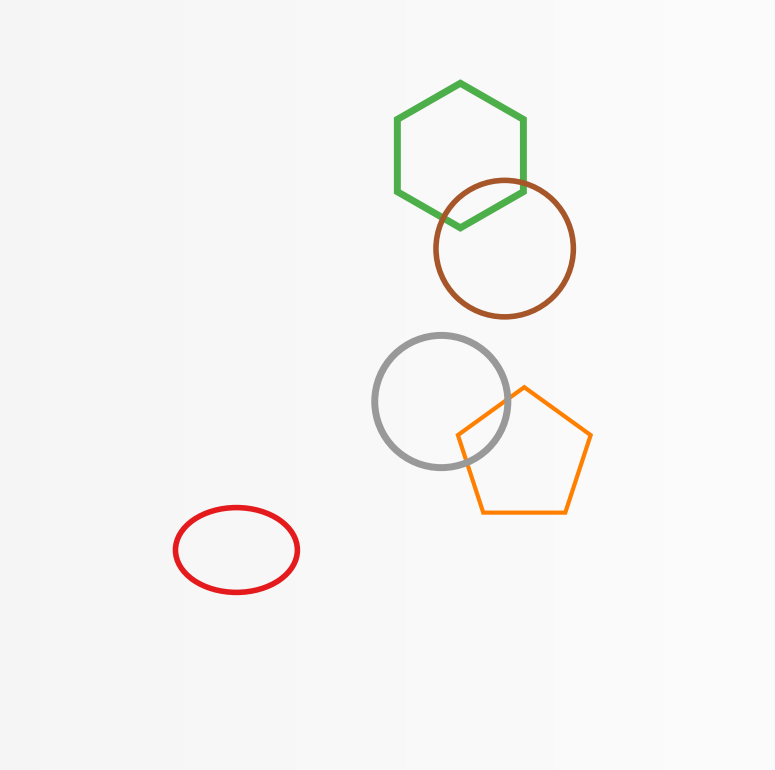[{"shape": "oval", "thickness": 2, "radius": 0.39, "center": [0.305, 0.286]}, {"shape": "hexagon", "thickness": 2.5, "radius": 0.47, "center": [0.594, 0.798]}, {"shape": "pentagon", "thickness": 1.5, "radius": 0.45, "center": [0.676, 0.407]}, {"shape": "circle", "thickness": 2, "radius": 0.44, "center": [0.651, 0.677]}, {"shape": "circle", "thickness": 2.5, "radius": 0.43, "center": [0.569, 0.479]}]